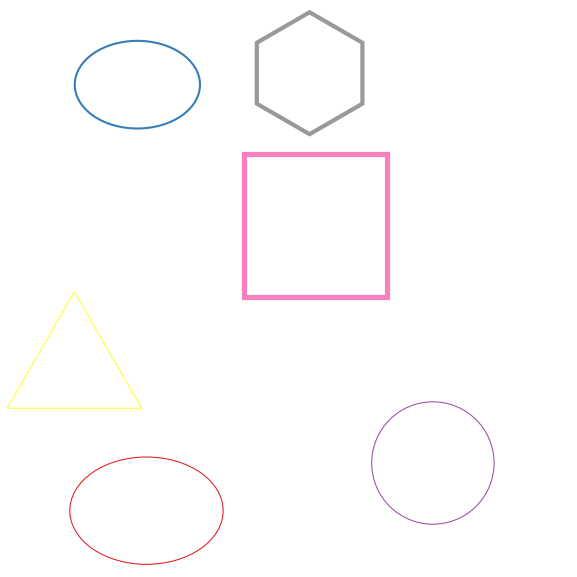[{"shape": "oval", "thickness": 0.5, "radius": 0.66, "center": [0.254, 0.115]}, {"shape": "oval", "thickness": 1, "radius": 0.54, "center": [0.238, 0.853]}, {"shape": "circle", "thickness": 0.5, "radius": 0.53, "center": [0.75, 0.197]}, {"shape": "triangle", "thickness": 0.5, "radius": 0.67, "center": [0.129, 0.359]}, {"shape": "square", "thickness": 2.5, "radius": 0.62, "center": [0.546, 0.608]}, {"shape": "hexagon", "thickness": 2, "radius": 0.53, "center": [0.536, 0.872]}]